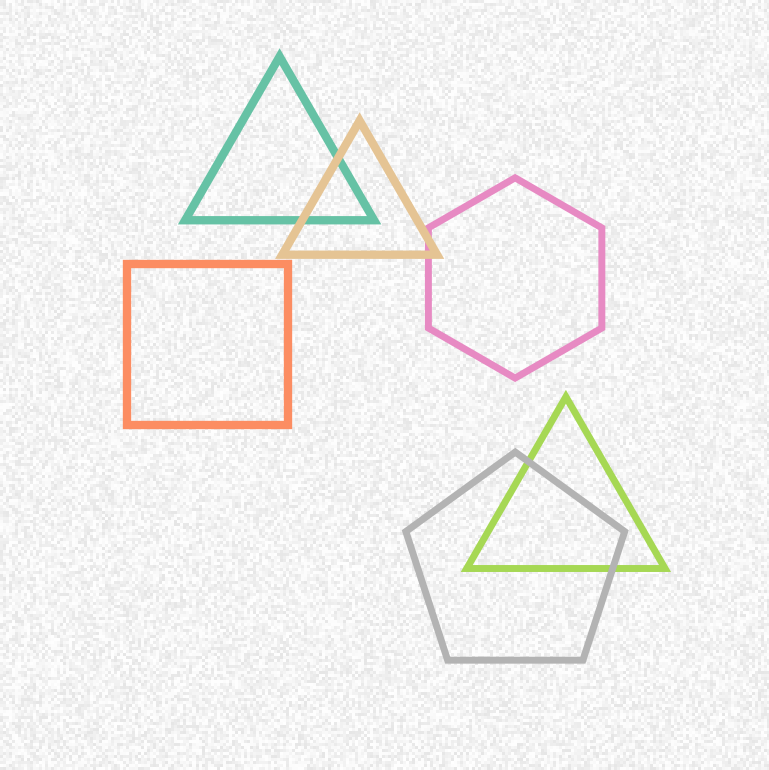[{"shape": "triangle", "thickness": 3, "radius": 0.71, "center": [0.363, 0.785]}, {"shape": "square", "thickness": 3, "radius": 0.52, "center": [0.269, 0.553]}, {"shape": "hexagon", "thickness": 2.5, "radius": 0.65, "center": [0.669, 0.639]}, {"shape": "triangle", "thickness": 2.5, "radius": 0.74, "center": [0.735, 0.336]}, {"shape": "triangle", "thickness": 3, "radius": 0.58, "center": [0.467, 0.727]}, {"shape": "pentagon", "thickness": 2.5, "radius": 0.75, "center": [0.669, 0.264]}]